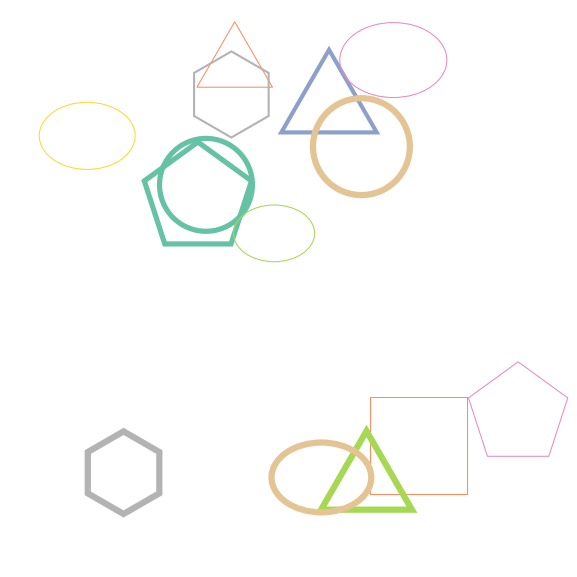[{"shape": "pentagon", "thickness": 2.5, "radius": 0.49, "center": [0.343, 0.656]}, {"shape": "circle", "thickness": 2.5, "radius": 0.4, "center": [0.357, 0.679]}, {"shape": "square", "thickness": 0.5, "radius": 0.42, "center": [0.725, 0.227]}, {"shape": "triangle", "thickness": 0.5, "radius": 0.38, "center": [0.406, 0.886]}, {"shape": "triangle", "thickness": 2, "radius": 0.48, "center": [0.57, 0.818]}, {"shape": "oval", "thickness": 0.5, "radius": 0.46, "center": [0.681, 0.895]}, {"shape": "pentagon", "thickness": 0.5, "radius": 0.45, "center": [0.897, 0.282]}, {"shape": "oval", "thickness": 0.5, "radius": 0.35, "center": [0.475, 0.595]}, {"shape": "triangle", "thickness": 3, "radius": 0.45, "center": [0.635, 0.162]}, {"shape": "oval", "thickness": 0.5, "radius": 0.42, "center": [0.151, 0.764]}, {"shape": "oval", "thickness": 3, "radius": 0.43, "center": [0.557, 0.172]}, {"shape": "circle", "thickness": 3, "radius": 0.42, "center": [0.626, 0.745]}, {"shape": "hexagon", "thickness": 1, "radius": 0.37, "center": [0.401, 0.836]}, {"shape": "hexagon", "thickness": 3, "radius": 0.36, "center": [0.214, 0.181]}]